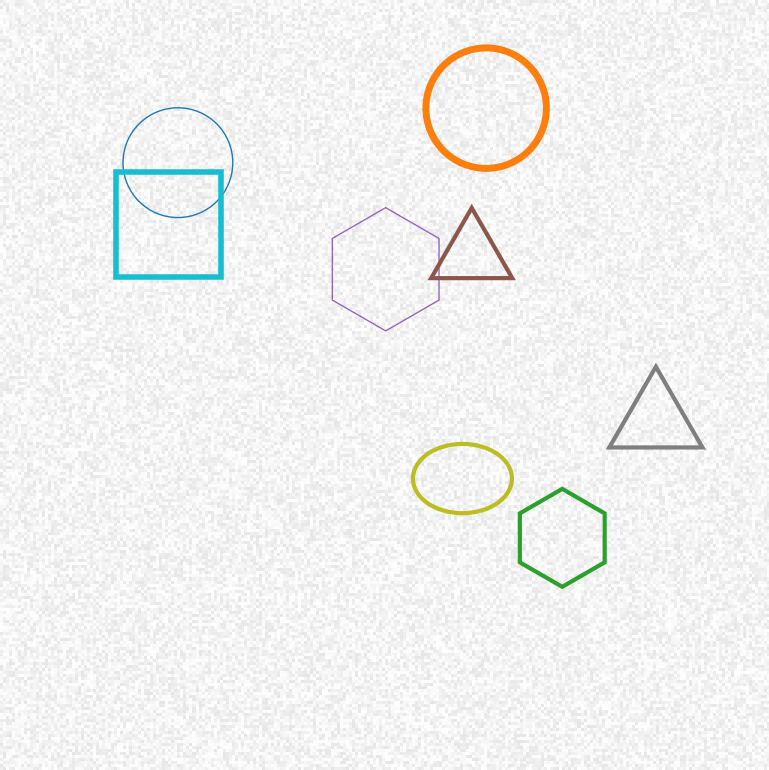[{"shape": "circle", "thickness": 0.5, "radius": 0.36, "center": [0.231, 0.789]}, {"shape": "circle", "thickness": 2.5, "radius": 0.39, "center": [0.631, 0.86]}, {"shape": "hexagon", "thickness": 1.5, "radius": 0.32, "center": [0.73, 0.301]}, {"shape": "hexagon", "thickness": 0.5, "radius": 0.4, "center": [0.501, 0.65]}, {"shape": "triangle", "thickness": 1.5, "radius": 0.3, "center": [0.613, 0.669]}, {"shape": "triangle", "thickness": 1.5, "radius": 0.35, "center": [0.852, 0.454]}, {"shape": "oval", "thickness": 1.5, "radius": 0.32, "center": [0.601, 0.379]}, {"shape": "square", "thickness": 2, "radius": 0.34, "center": [0.219, 0.708]}]